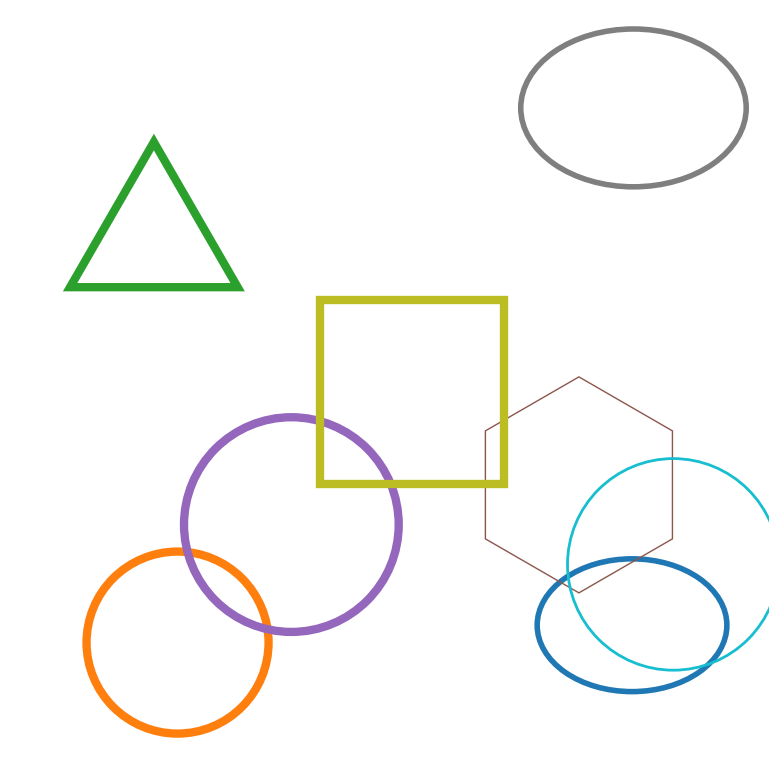[{"shape": "oval", "thickness": 2, "radius": 0.62, "center": [0.821, 0.188]}, {"shape": "circle", "thickness": 3, "radius": 0.59, "center": [0.231, 0.165]}, {"shape": "triangle", "thickness": 3, "radius": 0.63, "center": [0.2, 0.69]}, {"shape": "circle", "thickness": 3, "radius": 0.7, "center": [0.378, 0.319]}, {"shape": "hexagon", "thickness": 0.5, "radius": 0.7, "center": [0.752, 0.37]}, {"shape": "oval", "thickness": 2, "radius": 0.73, "center": [0.823, 0.86]}, {"shape": "square", "thickness": 3, "radius": 0.6, "center": [0.535, 0.491]}, {"shape": "circle", "thickness": 1, "radius": 0.69, "center": [0.874, 0.267]}]